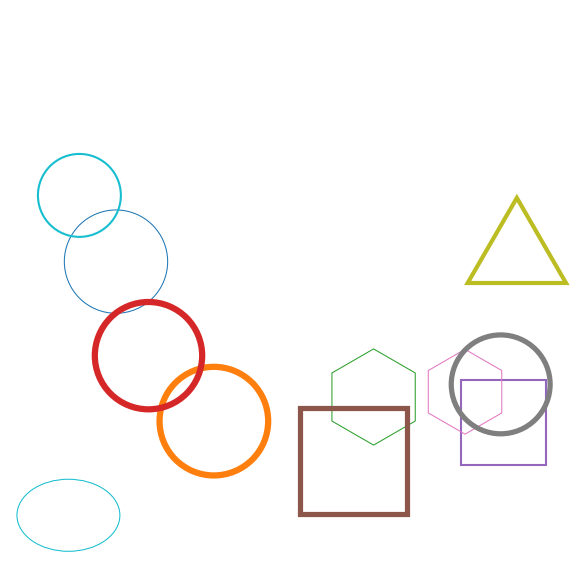[{"shape": "circle", "thickness": 0.5, "radius": 0.45, "center": [0.201, 0.546]}, {"shape": "circle", "thickness": 3, "radius": 0.47, "center": [0.37, 0.27]}, {"shape": "hexagon", "thickness": 0.5, "radius": 0.42, "center": [0.647, 0.312]}, {"shape": "circle", "thickness": 3, "radius": 0.46, "center": [0.257, 0.383]}, {"shape": "square", "thickness": 1, "radius": 0.37, "center": [0.872, 0.267]}, {"shape": "square", "thickness": 2.5, "radius": 0.46, "center": [0.612, 0.201]}, {"shape": "hexagon", "thickness": 0.5, "radius": 0.37, "center": [0.805, 0.321]}, {"shape": "circle", "thickness": 2.5, "radius": 0.43, "center": [0.867, 0.334]}, {"shape": "triangle", "thickness": 2, "radius": 0.49, "center": [0.895, 0.558]}, {"shape": "circle", "thickness": 1, "radius": 0.36, "center": [0.137, 0.661]}, {"shape": "oval", "thickness": 0.5, "radius": 0.45, "center": [0.118, 0.107]}]